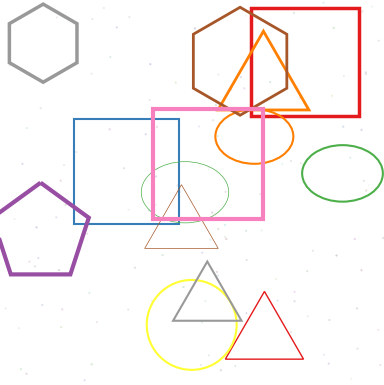[{"shape": "triangle", "thickness": 1, "radius": 0.59, "center": [0.687, 0.126]}, {"shape": "square", "thickness": 2.5, "radius": 0.7, "center": [0.792, 0.838]}, {"shape": "square", "thickness": 1.5, "radius": 0.68, "center": [0.33, 0.554]}, {"shape": "oval", "thickness": 1.5, "radius": 0.52, "center": [0.89, 0.55]}, {"shape": "oval", "thickness": 0.5, "radius": 0.57, "center": [0.481, 0.501]}, {"shape": "pentagon", "thickness": 3, "radius": 0.66, "center": [0.105, 0.394]}, {"shape": "oval", "thickness": 1.5, "radius": 0.51, "center": [0.661, 0.645]}, {"shape": "triangle", "thickness": 2, "radius": 0.68, "center": [0.684, 0.783]}, {"shape": "circle", "thickness": 1.5, "radius": 0.58, "center": [0.498, 0.156]}, {"shape": "triangle", "thickness": 0.5, "radius": 0.55, "center": [0.471, 0.41]}, {"shape": "hexagon", "thickness": 2, "radius": 0.7, "center": [0.624, 0.841]}, {"shape": "square", "thickness": 3, "radius": 0.72, "center": [0.541, 0.573]}, {"shape": "hexagon", "thickness": 2.5, "radius": 0.51, "center": [0.112, 0.888]}, {"shape": "triangle", "thickness": 1.5, "radius": 0.51, "center": [0.538, 0.218]}]